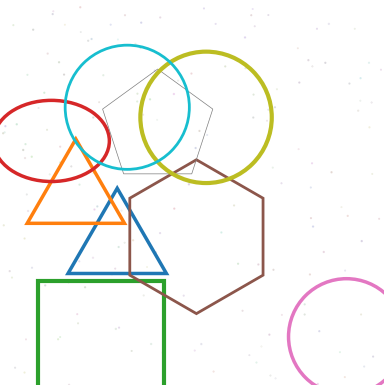[{"shape": "triangle", "thickness": 2.5, "radius": 0.74, "center": [0.304, 0.363]}, {"shape": "triangle", "thickness": 2.5, "radius": 0.73, "center": [0.197, 0.493]}, {"shape": "square", "thickness": 3, "radius": 0.82, "center": [0.261, 0.108]}, {"shape": "oval", "thickness": 2.5, "radius": 0.75, "center": [0.133, 0.634]}, {"shape": "hexagon", "thickness": 2, "radius": 1.0, "center": [0.51, 0.385]}, {"shape": "circle", "thickness": 2.5, "radius": 0.75, "center": [0.9, 0.126]}, {"shape": "pentagon", "thickness": 0.5, "radius": 0.75, "center": [0.41, 0.67]}, {"shape": "circle", "thickness": 3, "radius": 0.85, "center": [0.535, 0.695]}, {"shape": "circle", "thickness": 2, "radius": 0.81, "center": [0.331, 0.721]}]